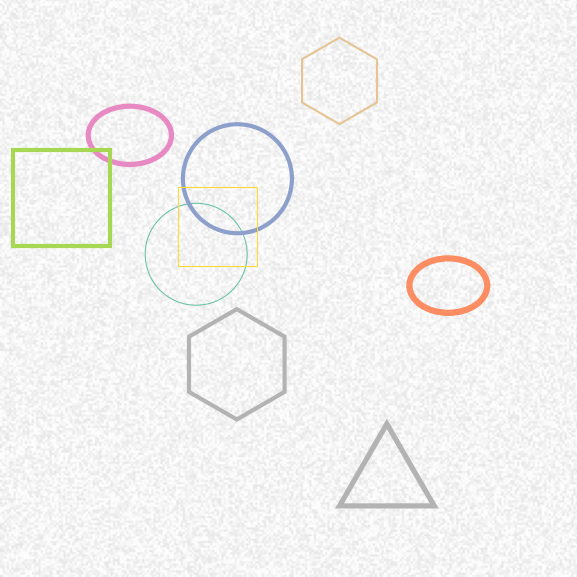[{"shape": "circle", "thickness": 0.5, "radius": 0.44, "center": [0.34, 0.559]}, {"shape": "oval", "thickness": 3, "radius": 0.34, "center": [0.776, 0.505]}, {"shape": "circle", "thickness": 2, "radius": 0.47, "center": [0.411, 0.69]}, {"shape": "oval", "thickness": 2.5, "radius": 0.36, "center": [0.225, 0.765]}, {"shape": "square", "thickness": 2, "radius": 0.42, "center": [0.106, 0.657]}, {"shape": "square", "thickness": 0.5, "radius": 0.34, "center": [0.377, 0.607]}, {"shape": "hexagon", "thickness": 1, "radius": 0.37, "center": [0.588, 0.859]}, {"shape": "hexagon", "thickness": 2, "radius": 0.48, "center": [0.41, 0.368]}, {"shape": "triangle", "thickness": 2.5, "radius": 0.47, "center": [0.67, 0.17]}]